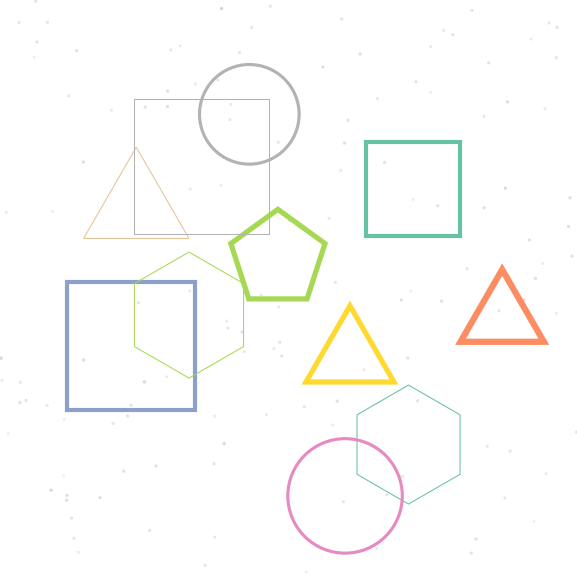[{"shape": "square", "thickness": 2, "radius": 0.41, "center": [0.715, 0.671]}, {"shape": "hexagon", "thickness": 0.5, "radius": 0.52, "center": [0.707, 0.229]}, {"shape": "triangle", "thickness": 3, "radius": 0.42, "center": [0.87, 0.449]}, {"shape": "square", "thickness": 2, "radius": 0.56, "center": [0.227, 0.399]}, {"shape": "circle", "thickness": 1.5, "radius": 0.5, "center": [0.598, 0.14]}, {"shape": "pentagon", "thickness": 2.5, "radius": 0.43, "center": [0.481, 0.551]}, {"shape": "hexagon", "thickness": 0.5, "radius": 0.55, "center": [0.327, 0.454]}, {"shape": "triangle", "thickness": 2.5, "radius": 0.44, "center": [0.606, 0.382]}, {"shape": "triangle", "thickness": 0.5, "radius": 0.53, "center": [0.236, 0.639]}, {"shape": "circle", "thickness": 1.5, "radius": 0.43, "center": [0.432, 0.801]}, {"shape": "square", "thickness": 0.5, "radius": 0.58, "center": [0.349, 0.71]}]